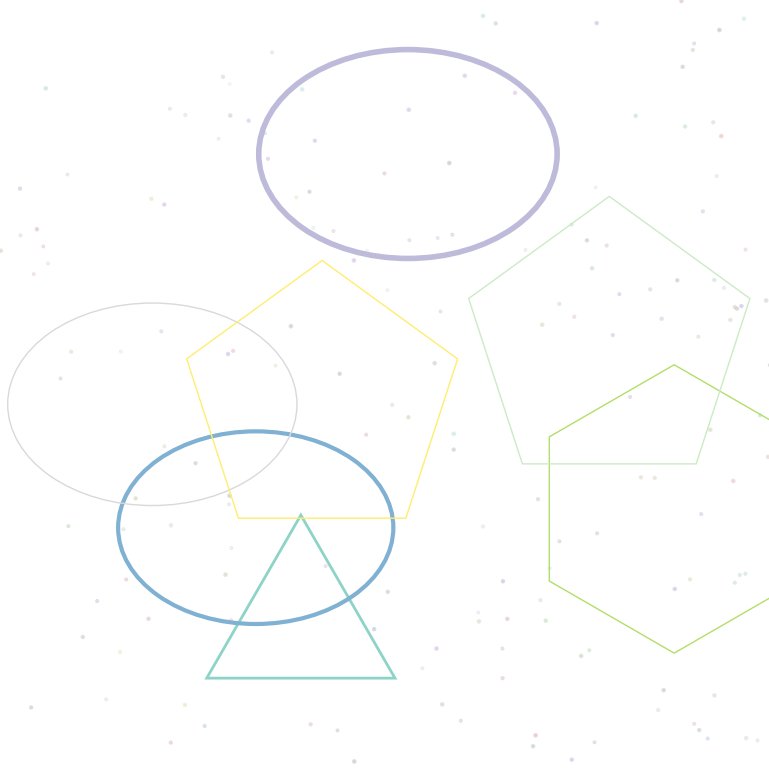[{"shape": "triangle", "thickness": 1, "radius": 0.71, "center": [0.391, 0.19]}, {"shape": "oval", "thickness": 2, "radius": 0.97, "center": [0.53, 0.8]}, {"shape": "oval", "thickness": 1.5, "radius": 0.89, "center": [0.332, 0.315]}, {"shape": "hexagon", "thickness": 0.5, "radius": 0.94, "center": [0.876, 0.339]}, {"shape": "oval", "thickness": 0.5, "radius": 0.94, "center": [0.198, 0.475]}, {"shape": "pentagon", "thickness": 0.5, "radius": 0.96, "center": [0.791, 0.553]}, {"shape": "pentagon", "thickness": 0.5, "radius": 0.92, "center": [0.418, 0.477]}]